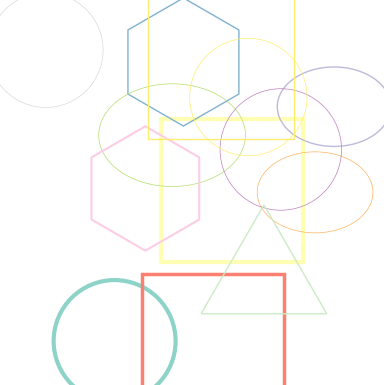[{"shape": "circle", "thickness": 3, "radius": 0.79, "center": [0.298, 0.114]}, {"shape": "square", "thickness": 3, "radius": 0.93, "center": [0.602, 0.506]}, {"shape": "oval", "thickness": 1, "radius": 0.74, "center": [0.868, 0.723]}, {"shape": "square", "thickness": 2.5, "radius": 0.92, "center": [0.554, 0.105]}, {"shape": "hexagon", "thickness": 1, "radius": 0.83, "center": [0.476, 0.839]}, {"shape": "oval", "thickness": 0.5, "radius": 0.75, "center": [0.818, 0.5]}, {"shape": "oval", "thickness": 0.5, "radius": 0.95, "center": [0.447, 0.649]}, {"shape": "hexagon", "thickness": 1.5, "radius": 0.81, "center": [0.378, 0.51]}, {"shape": "circle", "thickness": 0.5, "radius": 0.75, "center": [0.119, 0.87]}, {"shape": "circle", "thickness": 0.5, "radius": 0.79, "center": [0.729, 0.612]}, {"shape": "triangle", "thickness": 1, "radius": 0.94, "center": [0.686, 0.279]}, {"shape": "square", "thickness": 1, "radius": 0.95, "center": [0.574, 0.828]}, {"shape": "circle", "thickness": 0.5, "radius": 0.76, "center": [0.645, 0.748]}]